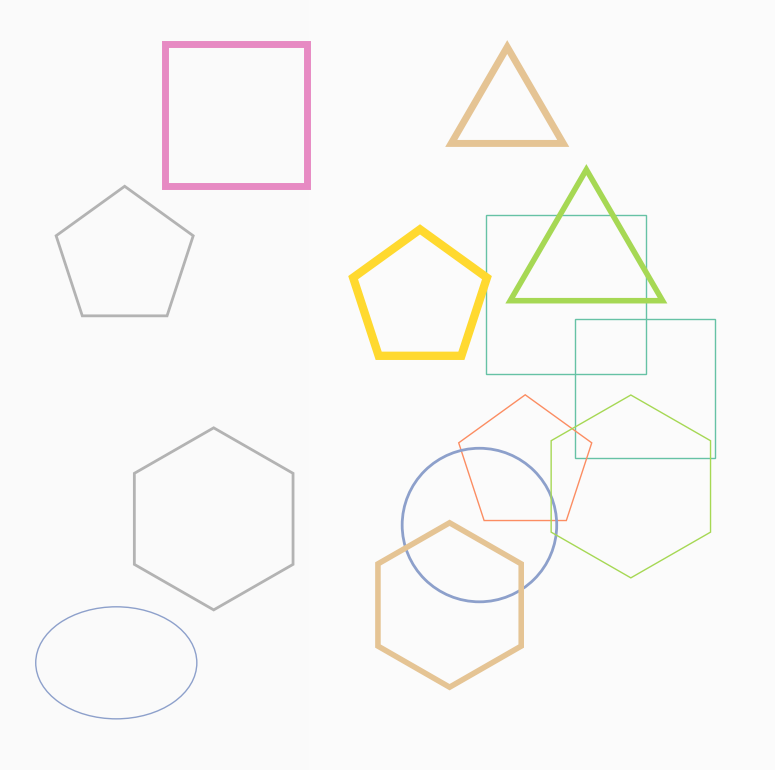[{"shape": "square", "thickness": 0.5, "radius": 0.45, "center": [0.832, 0.496]}, {"shape": "square", "thickness": 0.5, "radius": 0.52, "center": [0.73, 0.617]}, {"shape": "pentagon", "thickness": 0.5, "radius": 0.45, "center": [0.678, 0.397]}, {"shape": "circle", "thickness": 1, "radius": 0.5, "center": [0.619, 0.318]}, {"shape": "oval", "thickness": 0.5, "radius": 0.52, "center": [0.15, 0.139]}, {"shape": "square", "thickness": 2.5, "radius": 0.46, "center": [0.304, 0.85]}, {"shape": "hexagon", "thickness": 0.5, "radius": 0.59, "center": [0.814, 0.368]}, {"shape": "triangle", "thickness": 2, "radius": 0.57, "center": [0.757, 0.666]}, {"shape": "pentagon", "thickness": 3, "radius": 0.45, "center": [0.542, 0.611]}, {"shape": "triangle", "thickness": 2.5, "radius": 0.42, "center": [0.654, 0.855]}, {"shape": "hexagon", "thickness": 2, "radius": 0.53, "center": [0.58, 0.214]}, {"shape": "pentagon", "thickness": 1, "radius": 0.47, "center": [0.161, 0.665]}, {"shape": "hexagon", "thickness": 1, "radius": 0.59, "center": [0.276, 0.326]}]